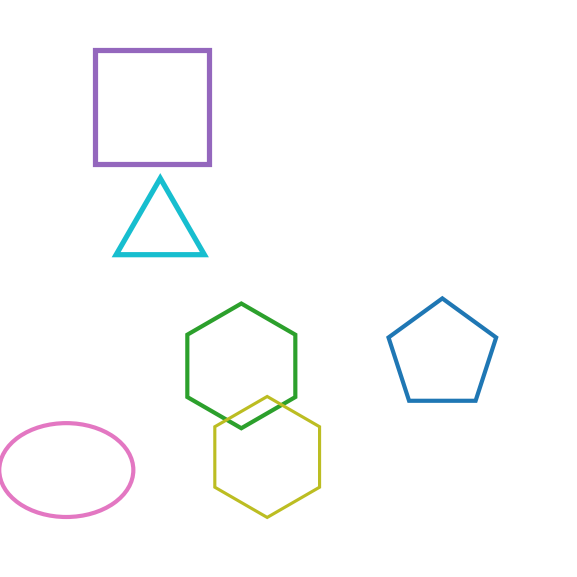[{"shape": "pentagon", "thickness": 2, "radius": 0.49, "center": [0.766, 0.384]}, {"shape": "hexagon", "thickness": 2, "radius": 0.54, "center": [0.418, 0.366]}, {"shape": "square", "thickness": 2.5, "radius": 0.49, "center": [0.263, 0.813]}, {"shape": "oval", "thickness": 2, "radius": 0.58, "center": [0.115, 0.185]}, {"shape": "hexagon", "thickness": 1.5, "radius": 0.52, "center": [0.463, 0.208]}, {"shape": "triangle", "thickness": 2.5, "radius": 0.44, "center": [0.278, 0.602]}]